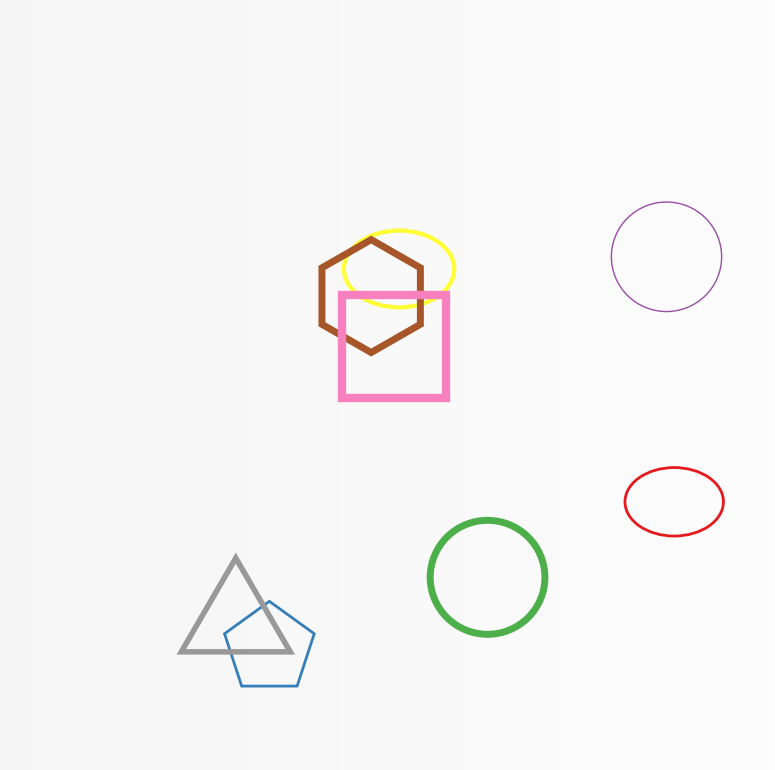[{"shape": "oval", "thickness": 1, "radius": 0.32, "center": [0.87, 0.348]}, {"shape": "pentagon", "thickness": 1, "radius": 0.3, "center": [0.348, 0.158]}, {"shape": "circle", "thickness": 2.5, "radius": 0.37, "center": [0.629, 0.25]}, {"shape": "circle", "thickness": 0.5, "radius": 0.36, "center": [0.86, 0.667]}, {"shape": "oval", "thickness": 1.5, "radius": 0.36, "center": [0.515, 0.651]}, {"shape": "hexagon", "thickness": 2.5, "radius": 0.37, "center": [0.479, 0.615]}, {"shape": "square", "thickness": 3, "radius": 0.34, "center": [0.508, 0.55]}, {"shape": "triangle", "thickness": 2, "radius": 0.41, "center": [0.304, 0.194]}]